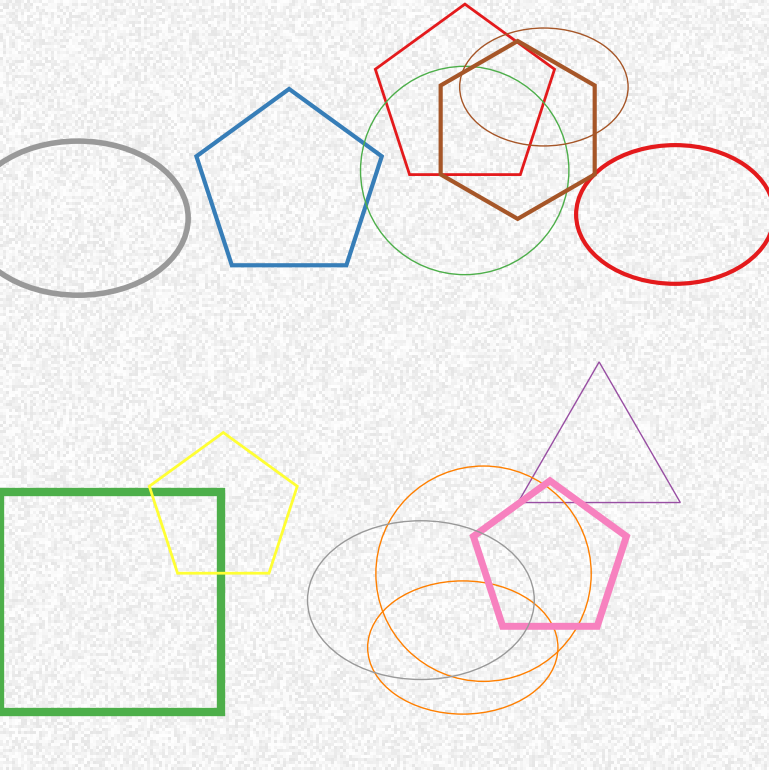[{"shape": "pentagon", "thickness": 1, "radius": 0.61, "center": [0.604, 0.872]}, {"shape": "oval", "thickness": 1.5, "radius": 0.64, "center": [0.877, 0.721]}, {"shape": "pentagon", "thickness": 1.5, "radius": 0.63, "center": [0.375, 0.758]}, {"shape": "circle", "thickness": 0.5, "radius": 0.68, "center": [0.604, 0.779]}, {"shape": "square", "thickness": 3, "radius": 0.72, "center": [0.144, 0.218]}, {"shape": "triangle", "thickness": 0.5, "radius": 0.61, "center": [0.778, 0.408]}, {"shape": "circle", "thickness": 0.5, "radius": 0.7, "center": [0.628, 0.255]}, {"shape": "oval", "thickness": 0.5, "radius": 0.62, "center": [0.601, 0.159]}, {"shape": "pentagon", "thickness": 1, "radius": 0.5, "center": [0.29, 0.337]}, {"shape": "hexagon", "thickness": 1.5, "radius": 0.58, "center": [0.672, 0.831]}, {"shape": "oval", "thickness": 0.5, "radius": 0.55, "center": [0.706, 0.887]}, {"shape": "pentagon", "thickness": 2.5, "radius": 0.52, "center": [0.714, 0.271]}, {"shape": "oval", "thickness": 0.5, "radius": 0.74, "center": [0.547, 0.221]}, {"shape": "oval", "thickness": 2, "radius": 0.71, "center": [0.101, 0.717]}]